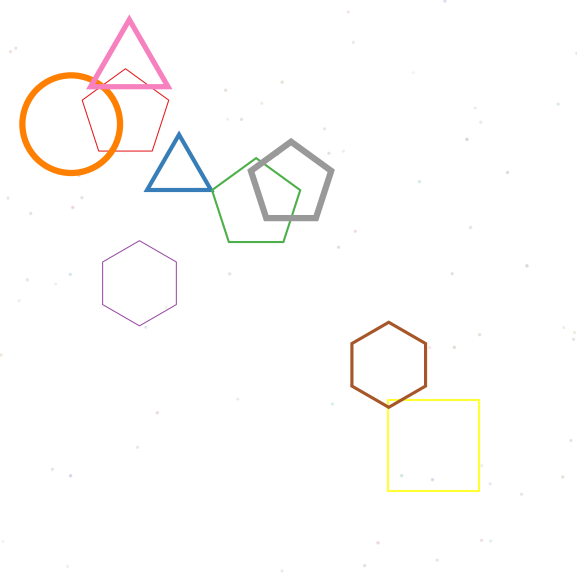[{"shape": "pentagon", "thickness": 0.5, "radius": 0.39, "center": [0.217, 0.801]}, {"shape": "triangle", "thickness": 2, "radius": 0.32, "center": [0.31, 0.702]}, {"shape": "pentagon", "thickness": 1, "radius": 0.4, "center": [0.443, 0.645]}, {"shape": "hexagon", "thickness": 0.5, "radius": 0.37, "center": [0.242, 0.509]}, {"shape": "circle", "thickness": 3, "radius": 0.42, "center": [0.123, 0.784]}, {"shape": "square", "thickness": 1, "radius": 0.39, "center": [0.75, 0.228]}, {"shape": "hexagon", "thickness": 1.5, "radius": 0.37, "center": [0.673, 0.367]}, {"shape": "triangle", "thickness": 2.5, "radius": 0.39, "center": [0.224, 0.888]}, {"shape": "pentagon", "thickness": 3, "radius": 0.37, "center": [0.504, 0.681]}]